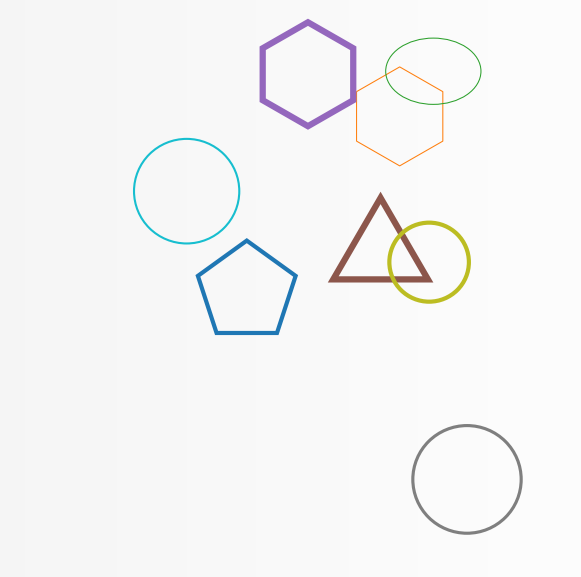[{"shape": "pentagon", "thickness": 2, "radius": 0.44, "center": [0.425, 0.494]}, {"shape": "hexagon", "thickness": 0.5, "radius": 0.43, "center": [0.688, 0.798]}, {"shape": "oval", "thickness": 0.5, "radius": 0.41, "center": [0.746, 0.876]}, {"shape": "hexagon", "thickness": 3, "radius": 0.45, "center": [0.53, 0.871]}, {"shape": "triangle", "thickness": 3, "radius": 0.47, "center": [0.655, 0.562]}, {"shape": "circle", "thickness": 1.5, "radius": 0.47, "center": [0.803, 0.169]}, {"shape": "circle", "thickness": 2, "radius": 0.34, "center": [0.738, 0.545]}, {"shape": "circle", "thickness": 1, "radius": 0.45, "center": [0.321, 0.668]}]